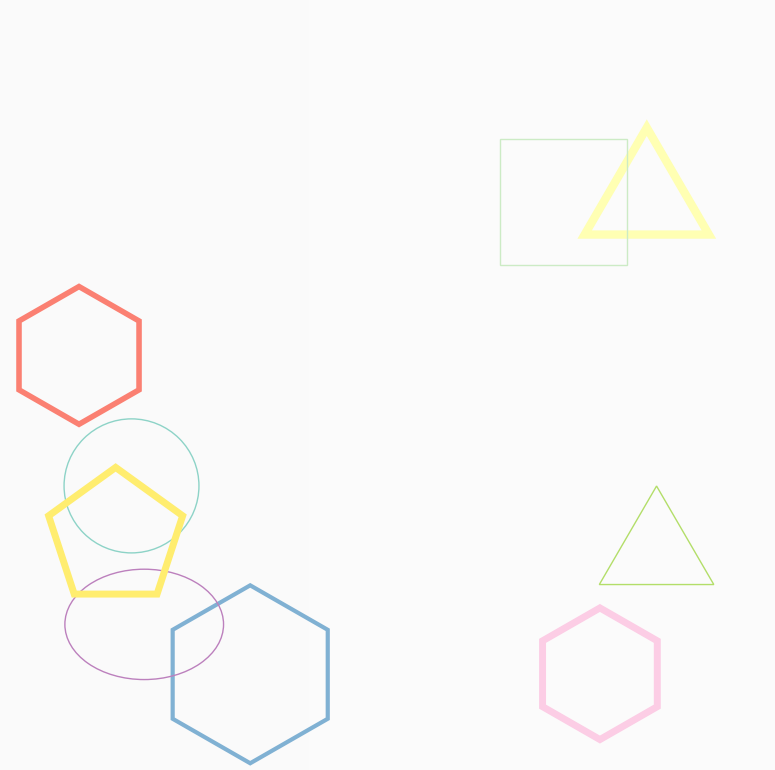[{"shape": "circle", "thickness": 0.5, "radius": 0.44, "center": [0.17, 0.369]}, {"shape": "triangle", "thickness": 3, "radius": 0.46, "center": [0.835, 0.742]}, {"shape": "hexagon", "thickness": 2, "radius": 0.45, "center": [0.102, 0.538]}, {"shape": "hexagon", "thickness": 1.5, "radius": 0.58, "center": [0.323, 0.124]}, {"shape": "triangle", "thickness": 0.5, "radius": 0.43, "center": [0.847, 0.283]}, {"shape": "hexagon", "thickness": 2.5, "radius": 0.43, "center": [0.774, 0.125]}, {"shape": "oval", "thickness": 0.5, "radius": 0.51, "center": [0.186, 0.189]}, {"shape": "square", "thickness": 0.5, "radius": 0.41, "center": [0.727, 0.738]}, {"shape": "pentagon", "thickness": 2.5, "radius": 0.45, "center": [0.149, 0.302]}]